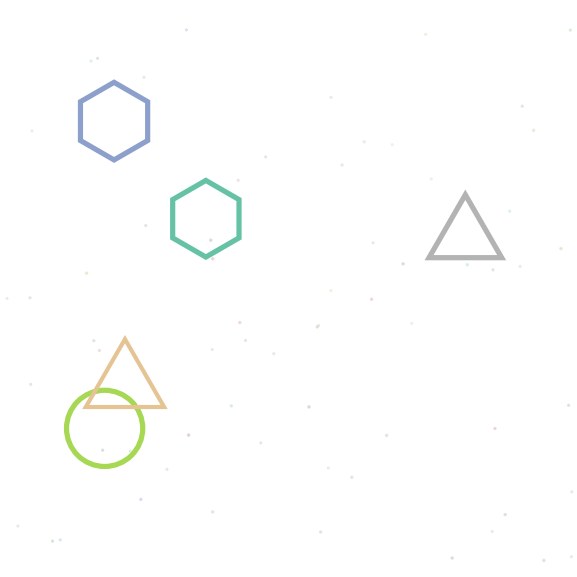[{"shape": "hexagon", "thickness": 2.5, "radius": 0.33, "center": [0.356, 0.62]}, {"shape": "hexagon", "thickness": 2.5, "radius": 0.34, "center": [0.198, 0.789]}, {"shape": "circle", "thickness": 2.5, "radius": 0.33, "center": [0.181, 0.257]}, {"shape": "triangle", "thickness": 2, "radius": 0.39, "center": [0.216, 0.334]}, {"shape": "triangle", "thickness": 2.5, "radius": 0.36, "center": [0.806, 0.589]}]